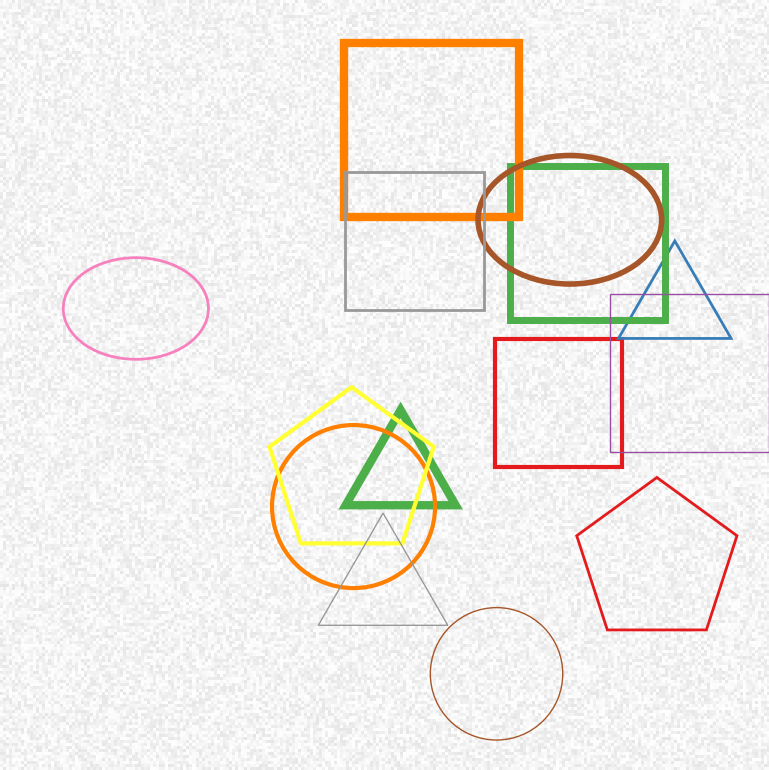[{"shape": "square", "thickness": 1.5, "radius": 0.41, "center": [0.726, 0.476]}, {"shape": "pentagon", "thickness": 1, "radius": 0.55, "center": [0.853, 0.27]}, {"shape": "triangle", "thickness": 1, "radius": 0.42, "center": [0.876, 0.603]}, {"shape": "triangle", "thickness": 3, "radius": 0.41, "center": [0.52, 0.385]}, {"shape": "square", "thickness": 2.5, "radius": 0.5, "center": [0.763, 0.684]}, {"shape": "square", "thickness": 0.5, "radius": 0.51, "center": [0.895, 0.516]}, {"shape": "square", "thickness": 3, "radius": 0.57, "center": [0.561, 0.831]}, {"shape": "circle", "thickness": 1.5, "radius": 0.53, "center": [0.459, 0.342]}, {"shape": "pentagon", "thickness": 1.5, "radius": 0.56, "center": [0.457, 0.385]}, {"shape": "circle", "thickness": 0.5, "radius": 0.43, "center": [0.645, 0.125]}, {"shape": "oval", "thickness": 2, "radius": 0.6, "center": [0.74, 0.715]}, {"shape": "oval", "thickness": 1, "radius": 0.47, "center": [0.176, 0.599]}, {"shape": "triangle", "thickness": 0.5, "radius": 0.49, "center": [0.497, 0.236]}, {"shape": "square", "thickness": 1, "radius": 0.45, "center": [0.538, 0.687]}]